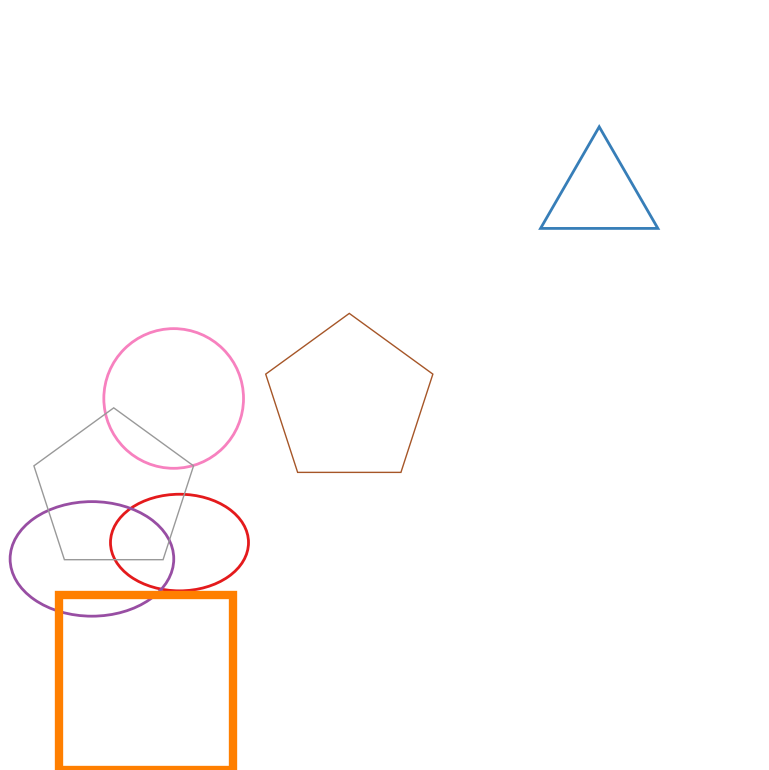[{"shape": "oval", "thickness": 1, "radius": 0.45, "center": [0.233, 0.295]}, {"shape": "triangle", "thickness": 1, "radius": 0.44, "center": [0.778, 0.747]}, {"shape": "oval", "thickness": 1, "radius": 0.53, "center": [0.119, 0.274]}, {"shape": "square", "thickness": 3, "radius": 0.57, "center": [0.19, 0.114]}, {"shape": "pentagon", "thickness": 0.5, "radius": 0.57, "center": [0.454, 0.479]}, {"shape": "circle", "thickness": 1, "radius": 0.45, "center": [0.226, 0.483]}, {"shape": "pentagon", "thickness": 0.5, "radius": 0.55, "center": [0.148, 0.361]}]